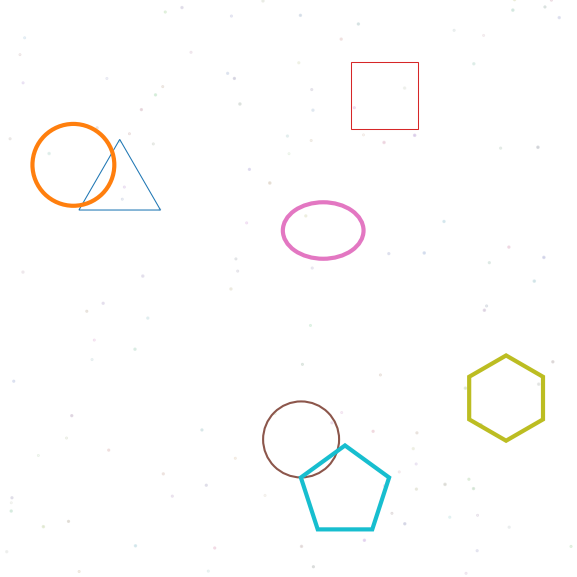[{"shape": "triangle", "thickness": 0.5, "radius": 0.41, "center": [0.207, 0.676]}, {"shape": "circle", "thickness": 2, "radius": 0.35, "center": [0.127, 0.714]}, {"shape": "square", "thickness": 0.5, "radius": 0.29, "center": [0.666, 0.834]}, {"shape": "circle", "thickness": 1, "radius": 0.33, "center": [0.521, 0.238]}, {"shape": "oval", "thickness": 2, "radius": 0.35, "center": [0.56, 0.6]}, {"shape": "hexagon", "thickness": 2, "radius": 0.37, "center": [0.876, 0.31]}, {"shape": "pentagon", "thickness": 2, "radius": 0.4, "center": [0.597, 0.147]}]